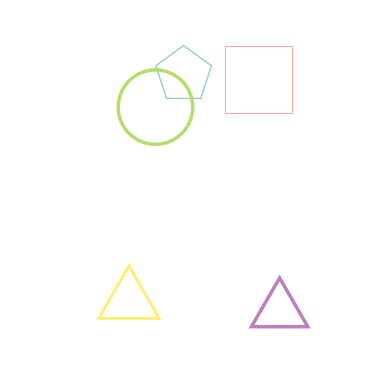[{"shape": "pentagon", "thickness": 1, "radius": 0.38, "center": [0.477, 0.806]}, {"shape": "square", "thickness": 0.5, "radius": 0.44, "center": [0.671, 0.794]}, {"shape": "circle", "thickness": 2.5, "radius": 0.48, "center": [0.404, 0.722]}, {"shape": "triangle", "thickness": 2.5, "radius": 0.42, "center": [0.726, 0.194]}, {"shape": "triangle", "thickness": 2, "radius": 0.45, "center": [0.335, 0.218]}]